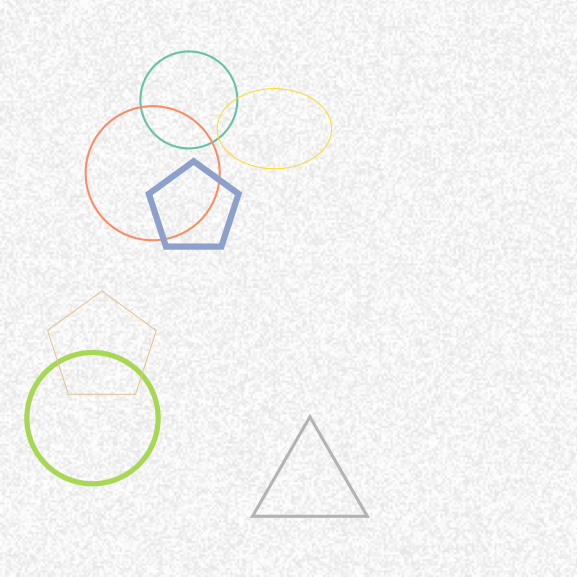[{"shape": "circle", "thickness": 1, "radius": 0.42, "center": [0.327, 0.826]}, {"shape": "circle", "thickness": 1, "radius": 0.58, "center": [0.264, 0.699]}, {"shape": "pentagon", "thickness": 3, "radius": 0.41, "center": [0.335, 0.638]}, {"shape": "circle", "thickness": 2.5, "radius": 0.57, "center": [0.16, 0.275]}, {"shape": "oval", "thickness": 0.5, "radius": 0.5, "center": [0.475, 0.776]}, {"shape": "pentagon", "thickness": 0.5, "radius": 0.49, "center": [0.177, 0.396]}, {"shape": "triangle", "thickness": 1.5, "radius": 0.57, "center": [0.537, 0.162]}]